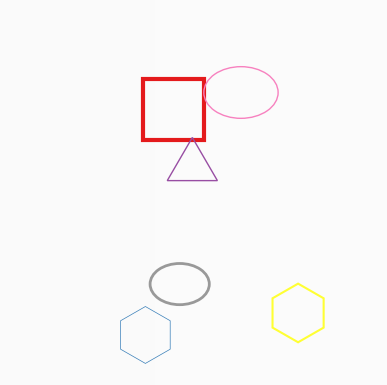[{"shape": "square", "thickness": 3, "radius": 0.4, "center": [0.448, 0.716]}, {"shape": "hexagon", "thickness": 0.5, "radius": 0.37, "center": [0.375, 0.13]}, {"shape": "triangle", "thickness": 1, "radius": 0.37, "center": [0.496, 0.568]}, {"shape": "hexagon", "thickness": 1.5, "radius": 0.38, "center": [0.769, 0.187]}, {"shape": "oval", "thickness": 1, "radius": 0.48, "center": [0.622, 0.76]}, {"shape": "oval", "thickness": 2, "radius": 0.38, "center": [0.464, 0.262]}]